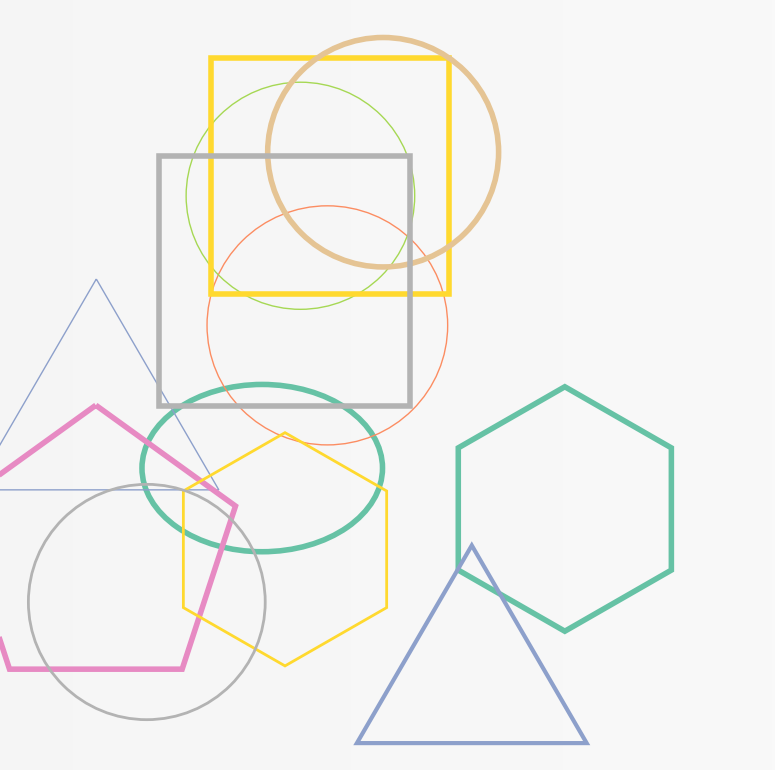[{"shape": "oval", "thickness": 2, "radius": 0.78, "center": [0.338, 0.392]}, {"shape": "hexagon", "thickness": 2, "radius": 0.79, "center": [0.729, 0.339]}, {"shape": "circle", "thickness": 0.5, "radius": 0.78, "center": [0.422, 0.577]}, {"shape": "triangle", "thickness": 1.5, "radius": 0.86, "center": [0.609, 0.121]}, {"shape": "triangle", "thickness": 0.5, "radius": 0.91, "center": [0.124, 0.455]}, {"shape": "pentagon", "thickness": 2, "radius": 0.95, "center": [0.124, 0.284]}, {"shape": "circle", "thickness": 0.5, "radius": 0.74, "center": [0.388, 0.746]}, {"shape": "square", "thickness": 2, "radius": 0.77, "center": [0.426, 0.772]}, {"shape": "hexagon", "thickness": 1, "radius": 0.76, "center": [0.368, 0.287]}, {"shape": "circle", "thickness": 2, "radius": 0.74, "center": [0.494, 0.802]}, {"shape": "square", "thickness": 2, "radius": 0.81, "center": [0.368, 0.635]}, {"shape": "circle", "thickness": 1, "radius": 0.76, "center": [0.189, 0.218]}]